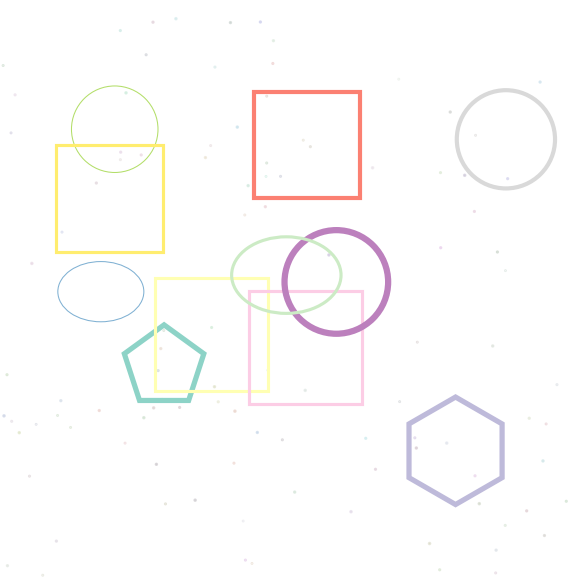[{"shape": "pentagon", "thickness": 2.5, "radius": 0.36, "center": [0.284, 0.364]}, {"shape": "square", "thickness": 1.5, "radius": 0.49, "center": [0.366, 0.42]}, {"shape": "hexagon", "thickness": 2.5, "radius": 0.47, "center": [0.789, 0.219]}, {"shape": "square", "thickness": 2, "radius": 0.46, "center": [0.532, 0.748]}, {"shape": "oval", "thickness": 0.5, "radius": 0.37, "center": [0.175, 0.494]}, {"shape": "circle", "thickness": 0.5, "radius": 0.37, "center": [0.199, 0.775]}, {"shape": "square", "thickness": 1.5, "radius": 0.49, "center": [0.529, 0.397]}, {"shape": "circle", "thickness": 2, "radius": 0.43, "center": [0.876, 0.758]}, {"shape": "circle", "thickness": 3, "radius": 0.45, "center": [0.582, 0.511]}, {"shape": "oval", "thickness": 1.5, "radius": 0.47, "center": [0.496, 0.523]}, {"shape": "square", "thickness": 1.5, "radius": 0.46, "center": [0.19, 0.656]}]